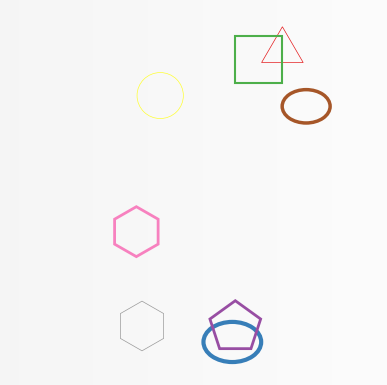[{"shape": "triangle", "thickness": 0.5, "radius": 0.31, "center": [0.729, 0.869]}, {"shape": "oval", "thickness": 3, "radius": 0.37, "center": [0.6, 0.112]}, {"shape": "square", "thickness": 1.5, "radius": 0.31, "center": [0.667, 0.846]}, {"shape": "pentagon", "thickness": 2, "radius": 0.34, "center": [0.607, 0.15]}, {"shape": "circle", "thickness": 0.5, "radius": 0.3, "center": [0.413, 0.752]}, {"shape": "oval", "thickness": 2.5, "radius": 0.31, "center": [0.79, 0.724]}, {"shape": "hexagon", "thickness": 2, "radius": 0.32, "center": [0.352, 0.398]}, {"shape": "hexagon", "thickness": 0.5, "radius": 0.32, "center": [0.366, 0.153]}]